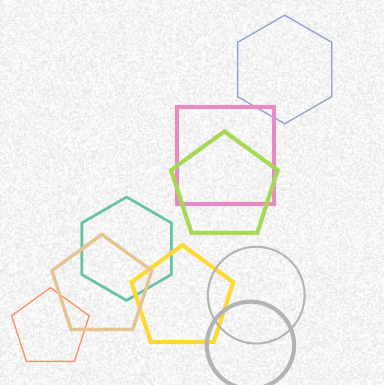[{"shape": "hexagon", "thickness": 2, "radius": 0.67, "center": [0.329, 0.354]}, {"shape": "pentagon", "thickness": 1, "radius": 0.53, "center": [0.131, 0.147]}, {"shape": "hexagon", "thickness": 1, "radius": 0.71, "center": [0.739, 0.819]}, {"shape": "square", "thickness": 3, "radius": 0.63, "center": [0.586, 0.596]}, {"shape": "pentagon", "thickness": 3, "radius": 0.73, "center": [0.583, 0.513]}, {"shape": "pentagon", "thickness": 3, "radius": 0.7, "center": [0.474, 0.224]}, {"shape": "pentagon", "thickness": 2.5, "radius": 0.68, "center": [0.265, 0.255]}, {"shape": "circle", "thickness": 1.5, "radius": 0.63, "center": [0.666, 0.233]}, {"shape": "circle", "thickness": 3, "radius": 0.57, "center": [0.651, 0.103]}]